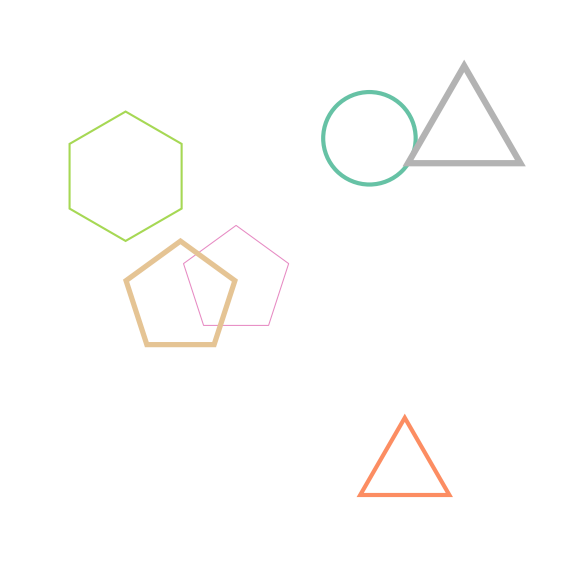[{"shape": "circle", "thickness": 2, "radius": 0.4, "center": [0.64, 0.76]}, {"shape": "triangle", "thickness": 2, "radius": 0.45, "center": [0.701, 0.187]}, {"shape": "pentagon", "thickness": 0.5, "radius": 0.48, "center": [0.409, 0.513]}, {"shape": "hexagon", "thickness": 1, "radius": 0.56, "center": [0.217, 0.694]}, {"shape": "pentagon", "thickness": 2.5, "radius": 0.5, "center": [0.313, 0.483]}, {"shape": "triangle", "thickness": 3, "radius": 0.56, "center": [0.804, 0.773]}]